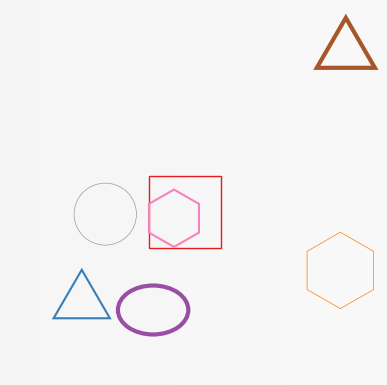[{"shape": "square", "thickness": 1, "radius": 0.47, "center": [0.477, 0.449]}, {"shape": "triangle", "thickness": 1.5, "radius": 0.42, "center": [0.211, 0.215]}, {"shape": "oval", "thickness": 3, "radius": 0.45, "center": [0.395, 0.195]}, {"shape": "hexagon", "thickness": 0.5, "radius": 0.5, "center": [0.878, 0.298]}, {"shape": "triangle", "thickness": 3, "radius": 0.43, "center": [0.892, 0.867]}, {"shape": "hexagon", "thickness": 1.5, "radius": 0.37, "center": [0.449, 0.433]}, {"shape": "circle", "thickness": 0.5, "radius": 0.4, "center": [0.272, 0.444]}]